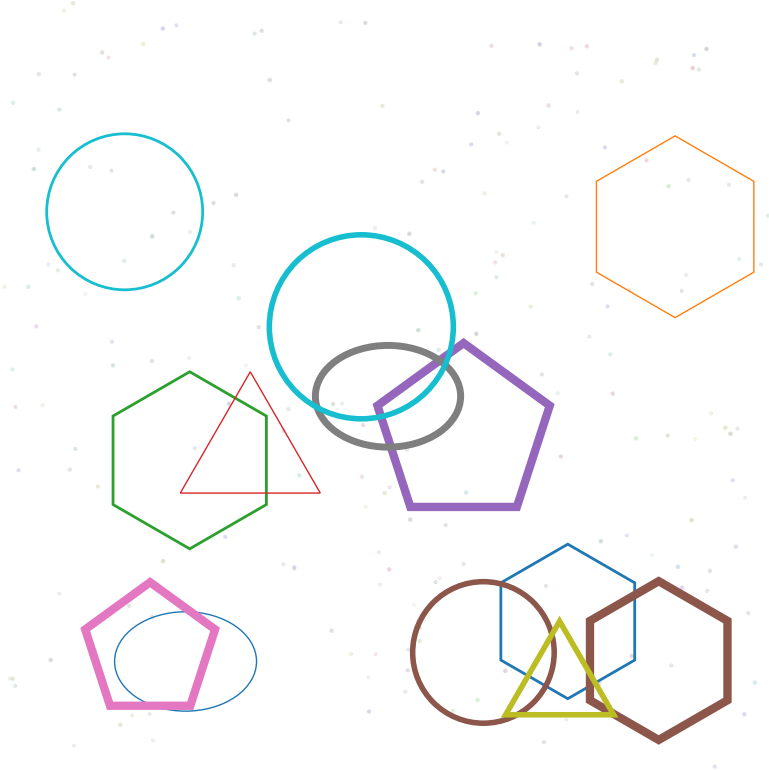[{"shape": "hexagon", "thickness": 1, "radius": 0.5, "center": [0.737, 0.193]}, {"shape": "oval", "thickness": 0.5, "radius": 0.46, "center": [0.241, 0.141]}, {"shape": "hexagon", "thickness": 0.5, "radius": 0.59, "center": [0.877, 0.706]}, {"shape": "hexagon", "thickness": 1, "radius": 0.57, "center": [0.246, 0.402]}, {"shape": "triangle", "thickness": 0.5, "radius": 0.52, "center": [0.325, 0.412]}, {"shape": "pentagon", "thickness": 3, "radius": 0.59, "center": [0.602, 0.437]}, {"shape": "hexagon", "thickness": 3, "radius": 0.52, "center": [0.855, 0.142]}, {"shape": "circle", "thickness": 2, "radius": 0.46, "center": [0.628, 0.153]}, {"shape": "pentagon", "thickness": 3, "radius": 0.44, "center": [0.195, 0.155]}, {"shape": "oval", "thickness": 2.5, "radius": 0.47, "center": [0.504, 0.485]}, {"shape": "triangle", "thickness": 2, "radius": 0.4, "center": [0.727, 0.112]}, {"shape": "circle", "thickness": 2, "radius": 0.6, "center": [0.469, 0.576]}, {"shape": "circle", "thickness": 1, "radius": 0.51, "center": [0.162, 0.725]}]